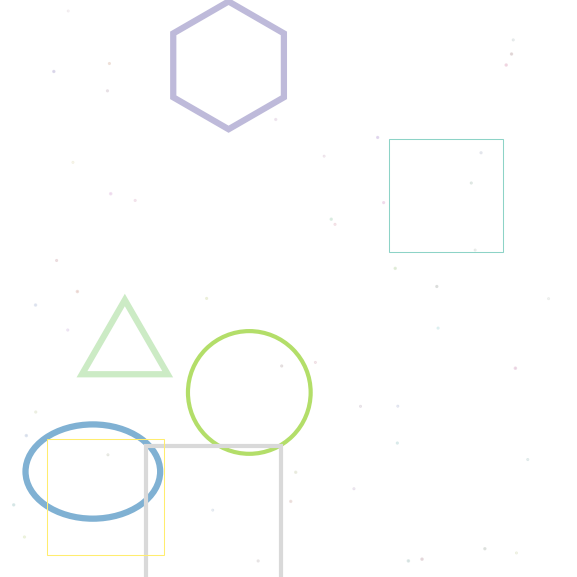[{"shape": "square", "thickness": 0.5, "radius": 0.49, "center": [0.772, 0.66]}, {"shape": "hexagon", "thickness": 3, "radius": 0.55, "center": [0.396, 0.886]}, {"shape": "oval", "thickness": 3, "radius": 0.58, "center": [0.161, 0.183]}, {"shape": "circle", "thickness": 2, "radius": 0.53, "center": [0.432, 0.32]}, {"shape": "square", "thickness": 2, "radius": 0.58, "center": [0.37, 0.111]}, {"shape": "triangle", "thickness": 3, "radius": 0.43, "center": [0.216, 0.394]}, {"shape": "square", "thickness": 0.5, "radius": 0.5, "center": [0.183, 0.138]}]